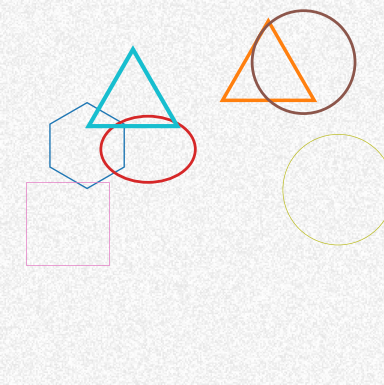[{"shape": "hexagon", "thickness": 1, "radius": 0.56, "center": [0.226, 0.622]}, {"shape": "triangle", "thickness": 2.5, "radius": 0.69, "center": [0.697, 0.808]}, {"shape": "oval", "thickness": 2, "radius": 0.61, "center": [0.385, 0.612]}, {"shape": "circle", "thickness": 2, "radius": 0.67, "center": [0.789, 0.839]}, {"shape": "square", "thickness": 0.5, "radius": 0.54, "center": [0.175, 0.419]}, {"shape": "circle", "thickness": 0.5, "radius": 0.72, "center": [0.878, 0.507]}, {"shape": "triangle", "thickness": 3, "radius": 0.66, "center": [0.345, 0.739]}]